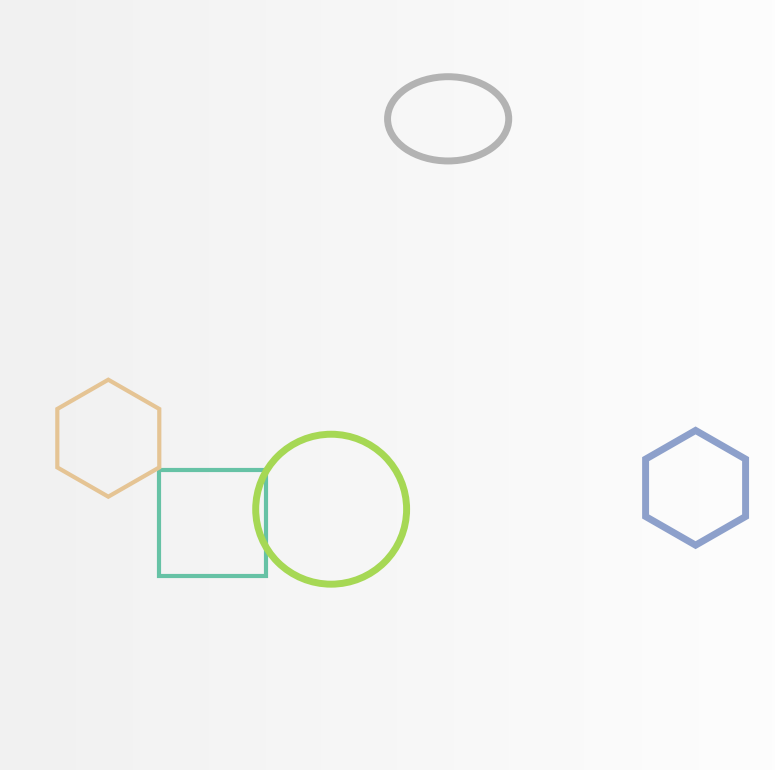[{"shape": "square", "thickness": 1.5, "radius": 0.34, "center": [0.275, 0.321]}, {"shape": "hexagon", "thickness": 2.5, "radius": 0.37, "center": [0.898, 0.366]}, {"shape": "circle", "thickness": 2.5, "radius": 0.49, "center": [0.427, 0.339]}, {"shape": "hexagon", "thickness": 1.5, "radius": 0.38, "center": [0.14, 0.431]}, {"shape": "oval", "thickness": 2.5, "radius": 0.39, "center": [0.578, 0.846]}]